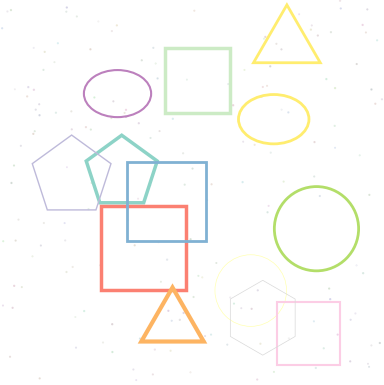[{"shape": "pentagon", "thickness": 2.5, "radius": 0.48, "center": [0.316, 0.552]}, {"shape": "circle", "thickness": 0.5, "radius": 0.46, "center": [0.651, 0.245]}, {"shape": "pentagon", "thickness": 1, "radius": 0.54, "center": [0.186, 0.542]}, {"shape": "square", "thickness": 2.5, "radius": 0.55, "center": [0.372, 0.356]}, {"shape": "square", "thickness": 2, "radius": 0.51, "center": [0.433, 0.476]}, {"shape": "triangle", "thickness": 3, "radius": 0.47, "center": [0.448, 0.16]}, {"shape": "circle", "thickness": 2, "radius": 0.55, "center": [0.822, 0.406]}, {"shape": "square", "thickness": 1.5, "radius": 0.41, "center": [0.8, 0.135]}, {"shape": "hexagon", "thickness": 0.5, "radius": 0.49, "center": [0.682, 0.175]}, {"shape": "oval", "thickness": 1.5, "radius": 0.44, "center": [0.305, 0.757]}, {"shape": "square", "thickness": 2.5, "radius": 0.43, "center": [0.513, 0.791]}, {"shape": "oval", "thickness": 2, "radius": 0.46, "center": [0.711, 0.69]}, {"shape": "triangle", "thickness": 2, "radius": 0.5, "center": [0.745, 0.887]}]